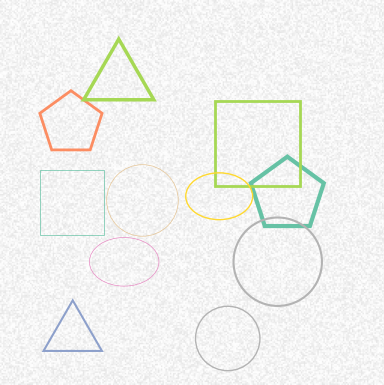[{"shape": "pentagon", "thickness": 3, "radius": 0.5, "center": [0.746, 0.493]}, {"shape": "square", "thickness": 0.5, "radius": 0.42, "center": [0.188, 0.473]}, {"shape": "pentagon", "thickness": 2, "radius": 0.43, "center": [0.184, 0.679]}, {"shape": "triangle", "thickness": 1.5, "radius": 0.44, "center": [0.189, 0.132]}, {"shape": "oval", "thickness": 0.5, "radius": 0.45, "center": [0.322, 0.32]}, {"shape": "triangle", "thickness": 2.5, "radius": 0.53, "center": [0.308, 0.793]}, {"shape": "square", "thickness": 2, "radius": 0.55, "center": [0.669, 0.626]}, {"shape": "oval", "thickness": 1, "radius": 0.43, "center": [0.569, 0.49]}, {"shape": "circle", "thickness": 0.5, "radius": 0.46, "center": [0.37, 0.479]}, {"shape": "circle", "thickness": 1.5, "radius": 0.57, "center": [0.721, 0.32]}, {"shape": "circle", "thickness": 1, "radius": 0.42, "center": [0.591, 0.121]}]